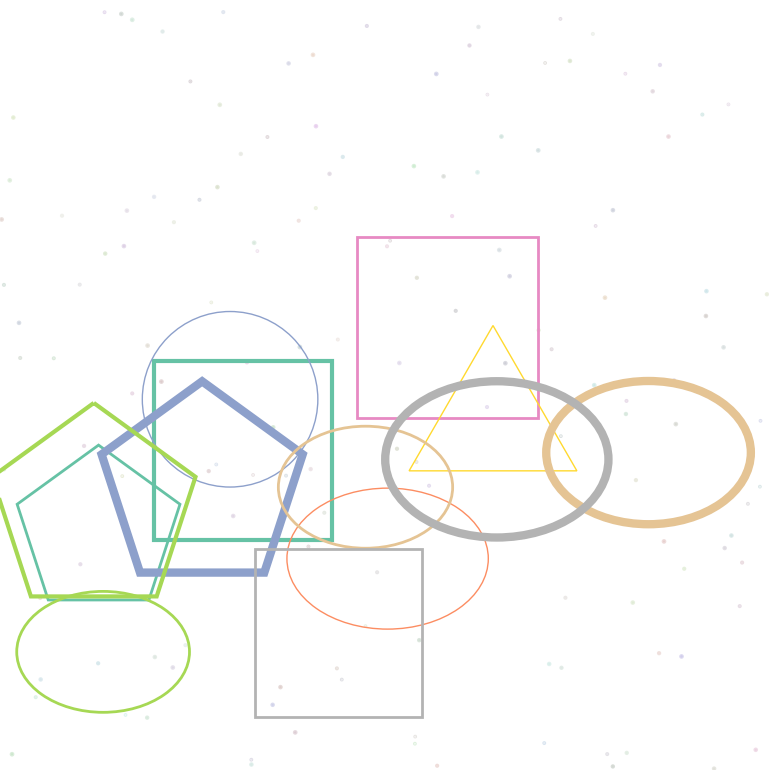[{"shape": "pentagon", "thickness": 1, "radius": 0.56, "center": [0.128, 0.311]}, {"shape": "square", "thickness": 1.5, "radius": 0.58, "center": [0.315, 0.415]}, {"shape": "oval", "thickness": 0.5, "radius": 0.65, "center": [0.503, 0.275]}, {"shape": "circle", "thickness": 0.5, "radius": 0.57, "center": [0.299, 0.481]}, {"shape": "pentagon", "thickness": 3, "radius": 0.69, "center": [0.263, 0.367]}, {"shape": "square", "thickness": 1, "radius": 0.59, "center": [0.581, 0.574]}, {"shape": "pentagon", "thickness": 1.5, "radius": 0.69, "center": [0.122, 0.338]}, {"shape": "oval", "thickness": 1, "radius": 0.56, "center": [0.134, 0.153]}, {"shape": "triangle", "thickness": 0.5, "radius": 0.63, "center": [0.64, 0.451]}, {"shape": "oval", "thickness": 1, "radius": 0.57, "center": [0.475, 0.367]}, {"shape": "oval", "thickness": 3, "radius": 0.66, "center": [0.842, 0.412]}, {"shape": "square", "thickness": 1, "radius": 0.54, "center": [0.44, 0.178]}, {"shape": "oval", "thickness": 3, "radius": 0.72, "center": [0.645, 0.403]}]